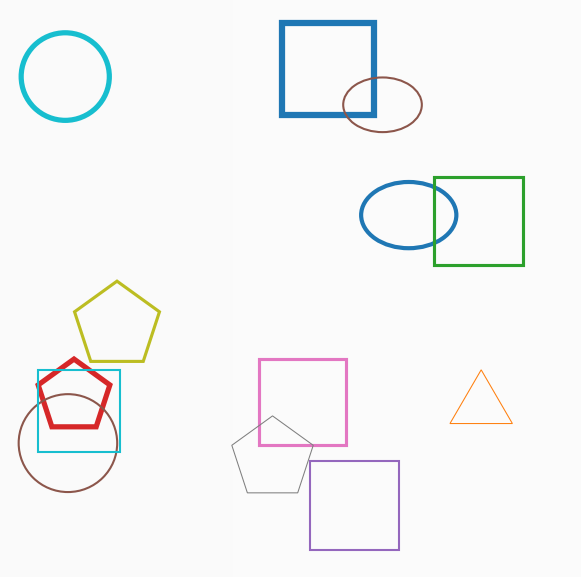[{"shape": "square", "thickness": 3, "radius": 0.4, "center": [0.564, 0.879]}, {"shape": "oval", "thickness": 2, "radius": 0.41, "center": [0.703, 0.627]}, {"shape": "triangle", "thickness": 0.5, "radius": 0.31, "center": [0.828, 0.297]}, {"shape": "square", "thickness": 1.5, "radius": 0.38, "center": [0.823, 0.616]}, {"shape": "pentagon", "thickness": 2.5, "radius": 0.32, "center": [0.127, 0.313]}, {"shape": "square", "thickness": 1, "radius": 0.38, "center": [0.609, 0.124]}, {"shape": "oval", "thickness": 1, "radius": 0.34, "center": [0.658, 0.818]}, {"shape": "circle", "thickness": 1, "radius": 0.42, "center": [0.117, 0.232]}, {"shape": "square", "thickness": 1.5, "radius": 0.37, "center": [0.52, 0.303]}, {"shape": "pentagon", "thickness": 0.5, "radius": 0.37, "center": [0.469, 0.205]}, {"shape": "pentagon", "thickness": 1.5, "radius": 0.38, "center": [0.201, 0.435]}, {"shape": "square", "thickness": 1, "radius": 0.36, "center": [0.136, 0.288]}, {"shape": "circle", "thickness": 2.5, "radius": 0.38, "center": [0.112, 0.867]}]